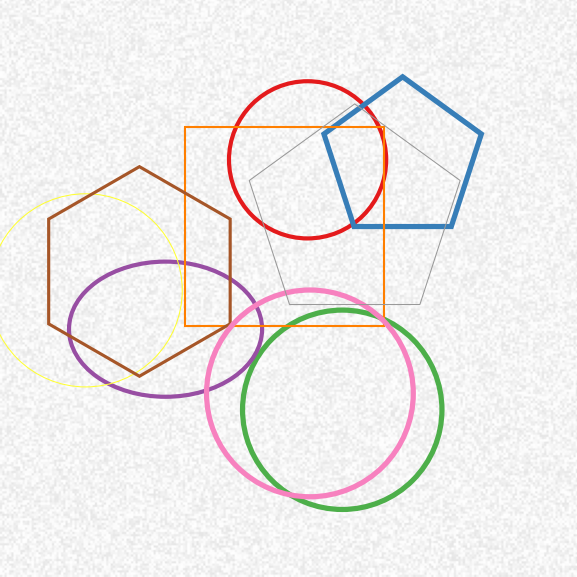[{"shape": "circle", "thickness": 2, "radius": 0.68, "center": [0.533, 0.722]}, {"shape": "pentagon", "thickness": 2.5, "radius": 0.72, "center": [0.697, 0.723]}, {"shape": "circle", "thickness": 2.5, "radius": 0.86, "center": [0.593, 0.29]}, {"shape": "oval", "thickness": 2, "radius": 0.84, "center": [0.287, 0.429]}, {"shape": "square", "thickness": 1, "radius": 0.86, "center": [0.493, 0.607]}, {"shape": "circle", "thickness": 0.5, "radius": 0.84, "center": [0.148, 0.496]}, {"shape": "hexagon", "thickness": 1.5, "radius": 0.91, "center": [0.241, 0.529]}, {"shape": "circle", "thickness": 2.5, "radius": 0.9, "center": [0.537, 0.318]}, {"shape": "pentagon", "thickness": 0.5, "radius": 0.96, "center": [0.614, 0.627]}]